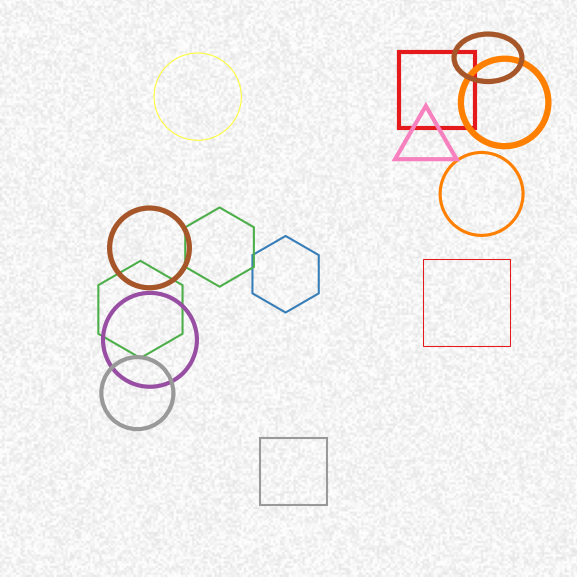[{"shape": "square", "thickness": 0.5, "radius": 0.38, "center": [0.807, 0.475]}, {"shape": "square", "thickness": 2, "radius": 0.33, "center": [0.756, 0.844]}, {"shape": "hexagon", "thickness": 1, "radius": 0.33, "center": [0.495, 0.524]}, {"shape": "hexagon", "thickness": 1, "radius": 0.34, "center": [0.38, 0.571]}, {"shape": "hexagon", "thickness": 1, "radius": 0.42, "center": [0.243, 0.463]}, {"shape": "circle", "thickness": 2, "radius": 0.41, "center": [0.26, 0.411]}, {"shape": "circle", "thickness": 1.5, "radius": 0.36, "center": [0.834, 0.663]}, {"shape": "circle", "thickness": 3, "radius": 0.38, "center": [0.874, 0.822]}, {"shape": "circle", "thickness": 0.5, "radius": 0.38, "center": [0.342, 0.832]}, {"shape": "circle", "thickness": 2.5, "radius": 0.35, "center": [0.259, 0.57]}, {"shape": "oval", "thickness": 2.5, "radius": 0.29, "center": [0.845, 0.899]}, {"shape": "triangle", "thickness": 2, "radius": 0.31, "center": [0.737, 0.754]}, {"shape": "circle", "thickness": 2, "radius": 0.31, "center": [0.238, 0.318]}, {"shape": "square", "thickness": 1, "radius": 0.29, "center": [0.509, 0.183]}]